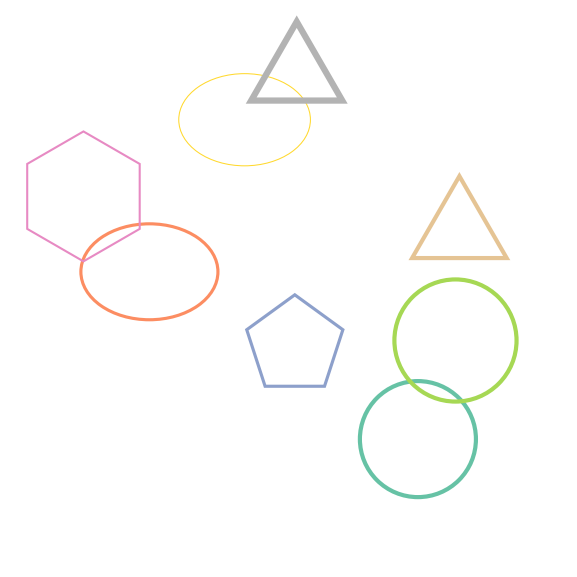[{"shape": "circle", "thickness": 2, "radius": 0.5, "center": [0.724, 0.239]}, {"shape": "oval", "thickness": 1.5, "radius": 0.59, "center": [0.259, 0.529]}, {"shape": "pentagon", "thickness": 1.5, "radius": 0.44, "center": [0.51, 0.401]}, {"shape": "hexagon", "thickness": 1, "radius": 0.56, "center": [0.145, 0.659]}, {"shape": "circle", "thickness": 2, "radius": 0.53, "center": [0.789, 0.41]}, {"shape": "oval", "thickness": 0.5, "radius": 0.57, "center": [0.424, 0.792]}, {"shape": "triangle", "thickness": 2, "radius": 0.47, "center": [0.795, 0.6]}, {"shape": "triangle", "thickness": 3, "radius": 0.46, "center": [0.514, 0.871]}]